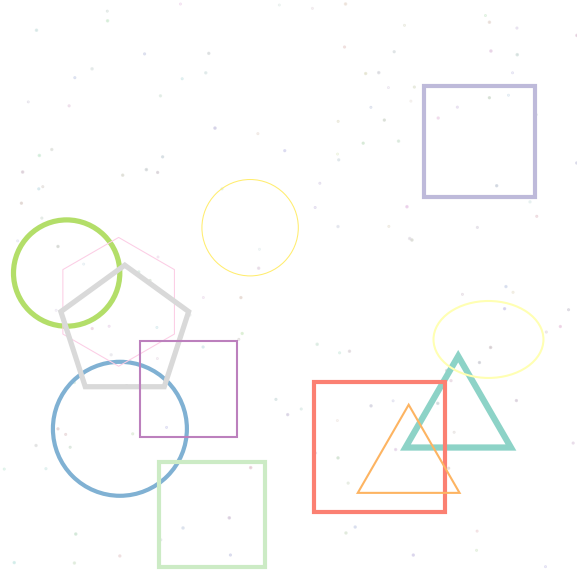[{"shape": "triangle", "thickness": 3, "radius": 0.53, "center": [0.793, 0.277]}, {"shape": "oval", "thickness": 1, "radius": 0.48, "center": [0.846, 0.411]}, {"shape": "square", "thickness": 2, "radius": 0.48, "center": [0.83, 0.754]}, {"shape": "square", "thickness": 2, "radius": 0.57, "center": [0.657, 0.225]}, {"shape": "circle", "thickness": 2, "radius": 0.58, "center": [0.208, 0.257]}, {"shape": "triangle", "thickness": 1, "radius": 0.51, "center": [0.708, 0.197]}, {"shape": "circle", "thickness": 2.5, "radius": 0.46, "center": [0.115, 0.526]}, {"shape": "hexagon", "thickness": 0.5, "radius": 0.56, "center": [0.205, 0.476]}, {"shape": "pentagon", "thickness": 2.5, "radius": 0.58, "center": [0.216, 0.424]}, {"shape": "square", "thickness": 1, "radius": 0.42, "center": [0.327, 0.325]}, {"shape": "square", "thickness": 2, "radius": 0.46, "center": [0.367, 0.108]}, {"shape": "circle", "thickness": 0.5, "radius": 0.42, "center": [0.433, 0.605]}]